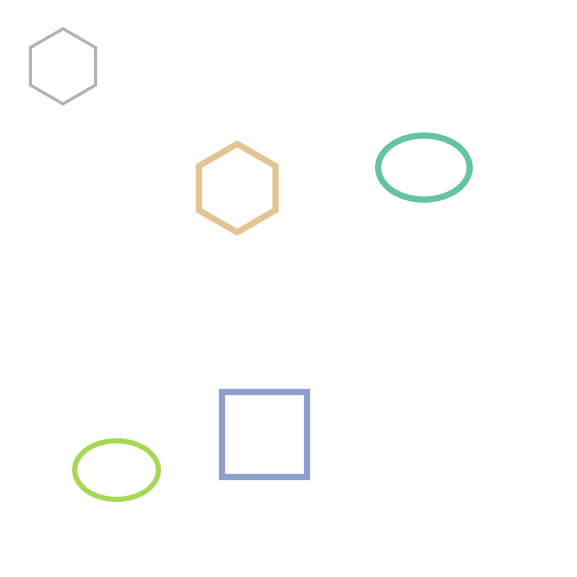[{"shape": "oval", "thickness": 3, "radius": 0.4, "center": [0.734, 0.709]}, {"shape": "square", "thickness": 3, "radius": 0.37, "center": [0.459, 0.247]}, {"shape": "oval", "thickness": 2.5, "radius": 0.36, "center": [0.202, 0.185]}, {"shape": "hexagon", "thickness": 3, "radius": 0.38, "center": [0.411, 0.673]}, {"shape": "hexagon", "thickness": 1.5, "radius": 0.33, "center": [0.109, 0.884]}]